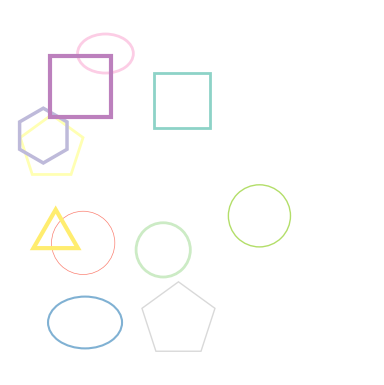[{"shape": "square", "thickness": 2, "radius": 0.36, "center": [0.473, 0.739]}, {"shape": "pentagon", "thickness": 2, "radius": 0.43, "center": [0.134, 0.616]}, {"shape": "hexagon", "thickness": 2.5, "radius": 0.36, "center": [0.113, 0.648]}, {"shape": "circle", "thickness": 0.5, "radius": 0.41, "center": [0.216, 0.369]}, {"shape": "oval", "thickness": 1.5, "radius": 0.48, "center": [0.221, 0.162]}, {"shape": "circle", "thickness": 1, "radius": 0.4, "center": [0.674, 0.439]}, {"shape": "oval", "thickness": 2, "radius": 0.36, "center": [0.274, 0.861]}, {"shape": "pentagon", "thickness": 1, "radius": 0.5, "center": [0.464, 0.168]}, {"shape": "square", "thickness": 3, "radius": 0.4, "center": [0.209, 0.775]}, {"shape": "circle", "thickness": 2, "radius": 0.35, "center": [0.424, 0.351]}, {"shape": "triangle", "thickness": 3, "radius": 0.33, "center": [0.145, 0.389]}]